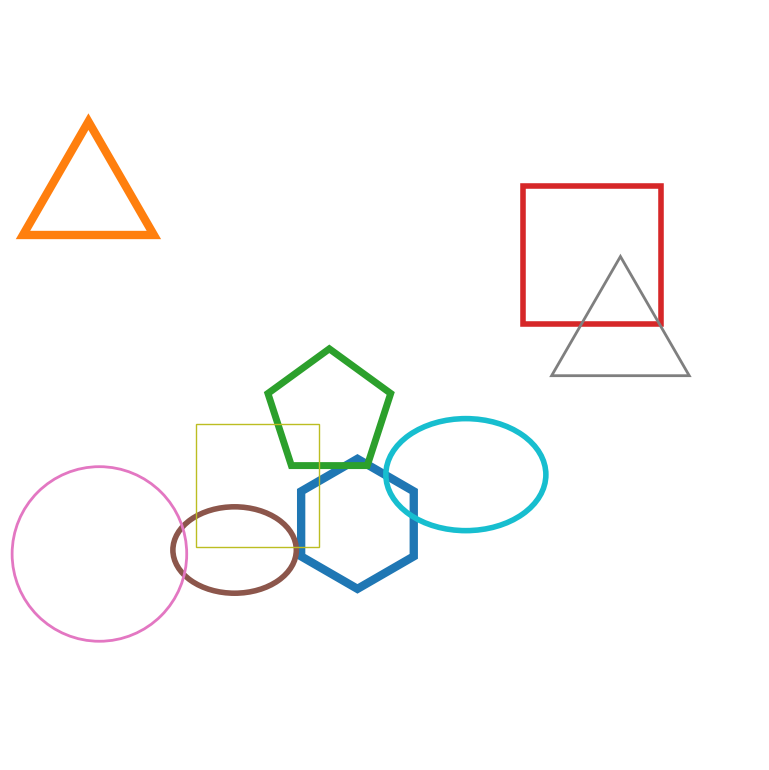[{"shape": "hexagon", "thickness": 3, "radius": 0.42, "center": [0.464, 0.32]}, {"shape": "triangle", "thickness": 3, "radius": 0.49, "center": [0.115, 0.744]}, {"shape": "pentagon", "thickness": 2.5, "radius": 0.42, "center": [0.428, 0.463]}, {"shape": "square", "thickness": 2, "radius": 0.45, "center": [0.769, 0.669]}, {"shape": "oval", "thickness": 2, "radius": 0.4, "center": [0.305, 0.286]}, {"shape": "circle", "thickness": 1, "radius": 0.57, "center": [0.129, 0.281]}, {"shape": "triangle", "thickness": 1, "radius": 0.52, "center": [0.806, 0.564]}, {"shape": "square", "thickness": 0.5, "radius": 0.4, "center": [0.334, 0.369]}, {"shape": "oval", "thickness": 2, "radius": 0.52, "center": [0.605, 0.384]}]